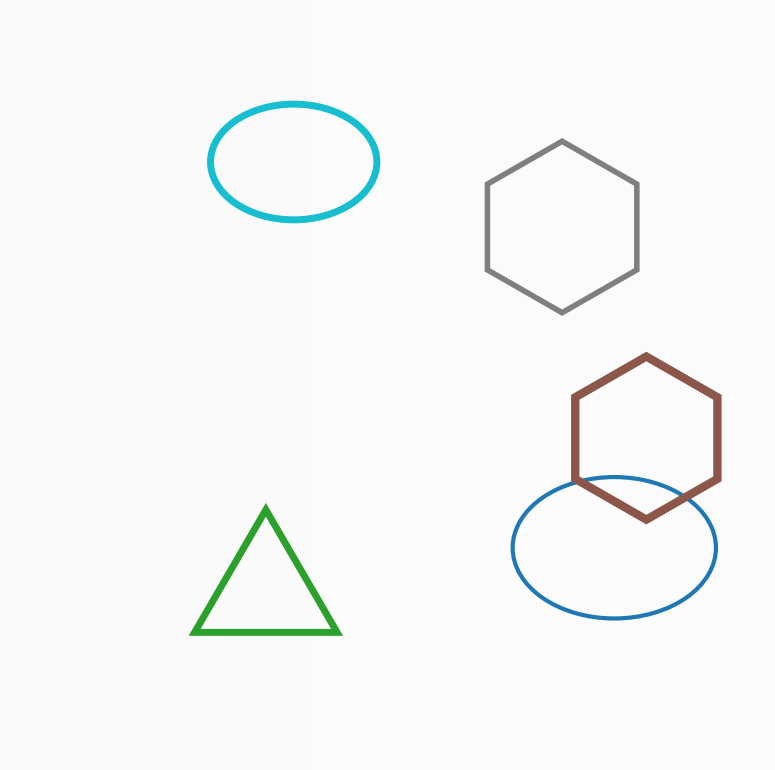[{"shape": "oval", "thickness": 1.5, "radius": 0.66, "center": [0.793, 0.289]}, {"shape": "triangle", "thickness": 2.5, "radius": 0.53, "center": [0.343, 0.232]}, {"shape": "hexagon", "thickness": 3, "radius": 0.53, "center": [0.834, 0.431]}, {"shape": "hexagon", "thickness": 2, "radius": 0.56, "center": [0.725, 0.705]}, {"shape": "oval", "thickness": 2.5, "radius": 0.54, "center": [0.379, 0.79]}]